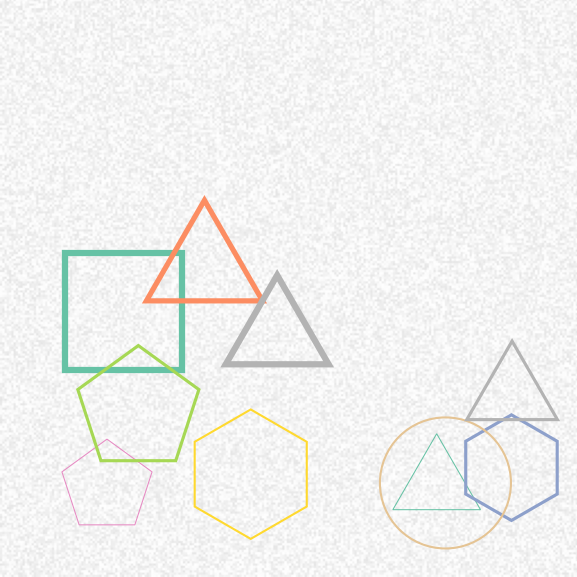[{"shape": "triangle", "thickness": 0.5, "radius": 0.44, "center": [0.756, 0.16]}, {"shape": "square", "thickness": 3, "radius": 0.51, "center": [0.214, 0.46]}, {"shape": "triangle", "thickness": 2.5, "radius": 0.58, "center": [0.354, 0.536]}, {"shape": "hexagon", "thickness": 1.5, "radius": 0.46, "center": [0.886, 0.189]}, {"shape": "pentagon", "thickness": 0.5, "radius": 0.41, "center": [0.185, 0.157]}, {"shape": "pentagon", "thickness": 1.5, "radius": 0.55, "center": [0.24, 0.291]}, {"shape": "hexagon", "thickness": 1, "radius": 0.56, "center": [0.434, 0.178]}, {"shape": "circle", "thickness": 1, "radius": 0.57, "center": [0.771, 0.163]}, {"shape": "triangle", "thickness": 3, "radius": 0.51, "center": [0.48, 0.42]}, {"shape": "triangle", "thickness": 1.5, "radius": 0.45, "center": [0.887, 0.318]}]